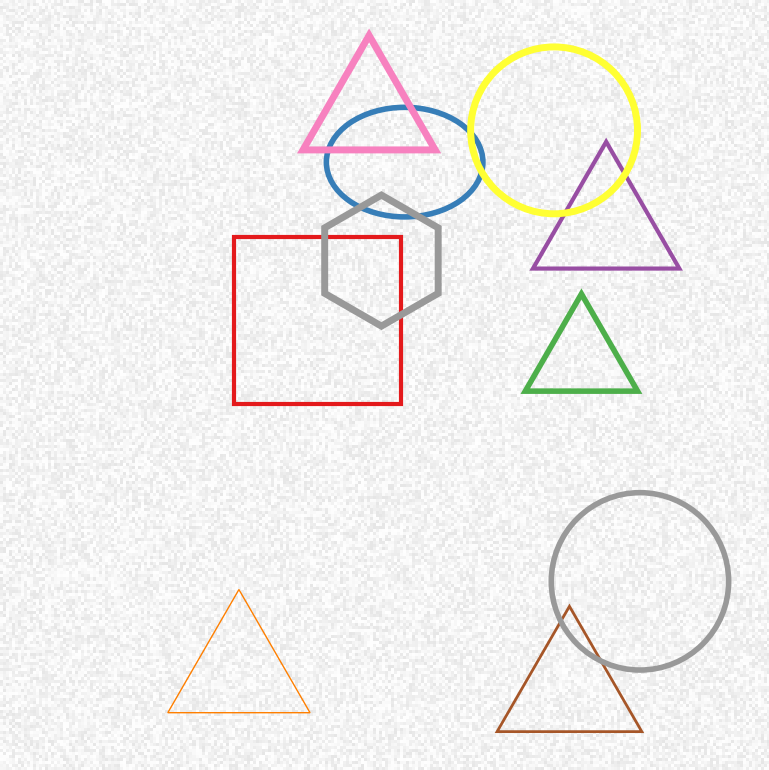[{"shape": "square", "thickness": 1.5, "radius": 0.54, "center": [0.413, 0.583]}, {"shape": "oval", "thickness": 2, "radius": 0.51, "center": [0.526, 0.789]}, {"shape": "triangle", "thickness": 2, "radius": 0.42, "center": [0.755, 0.534]}, {"shape": "triangle", "thickness": 1.5, "radius": 0.55, "center": [0.787, 0.706]}, {"shape": "triangle", "thickness": 0.5, "radius": 0.53, "center": [0.31, 0.128]}, {"shape": "circle", "thickness": 2.5, "radius": 0.54, "center": [0.72, 0.831]}, {"shape": "triangle", "thickness": 1, "radius": 0.54, "center": [0.74, 0.104]}, {"shape": "triangle", "thickness": 2.5, "radius": 0.5, "center": [0.479, 0.855]}, {"shape": "hexagon", "thickness": 2.5, "radius": 0.43, "center": [0.495, 0.662]}, {"shape": "circle", "thickness": 2, "radius": 0.58, "center": [0.831, 0.245]}]